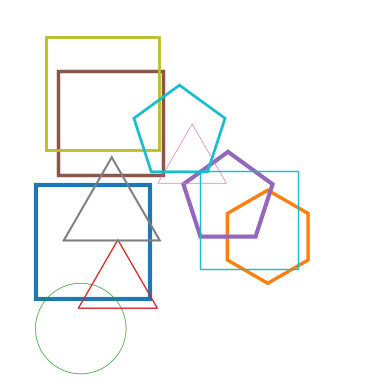[{"shape": "square", "thickness": 3, "radius": 0.74, "center": [0.242, 0.372]}, {"shape": "hexagon", "thickness": 2.5, "radius": 0.6, "center": [0.695, 0.385]}, {"shape": "circle", "thickness": 0.5, "radius": 0.59, "center": [0.21, 0.147]}, {"shape": "triangle", "thickness": 1, "radius": 0.59, "center": [0.306, 0.259]}, {"shape": "pentagon", "thickness": 3, "radius": 0.61, "center": [0.592, 0.484]}, {"shape": "square", "thickness": 2.5, "radius": 0.68, "center": [0.287, 0.681]}, {"shape": "triangle", "thickness": 0.5, "radius": 0.51, "center": [0.499, 0.575]}, {"shape": "triangle", "thickness": 1.5, "radius": 0.72, "center": [0.29, 0.447]}, {"shape": "square", "thickness": 2, "radius": 0.73, "center": [0.265, 0.756]}, {"shape": "square", "thickness": 1, "radius": 0.64, "center": [0.648, 0.428]}, {"shape": "pentagon", "thickness": 2, "radius": 0.62, "center": [0.466, 0.654]}]